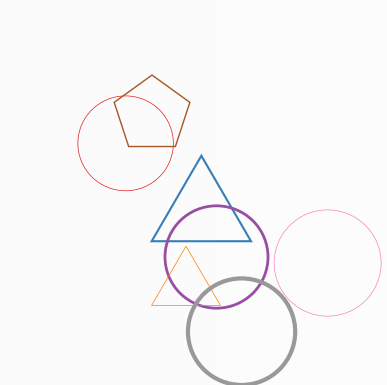[{"shape": "circle", "thickness": 0.5, "radius": 0.62, "center": [0.324, 0.628]}, {"shape": "triangle", "thickness": 1.5, "radius": 0.74, "center": [0.52, 0.447]}, {"shape": "circle", "thickness": 2, "radius": 0.66, "center": [0.559, 0.332]}, {"shape": "triangle", "thickness": 0.5, "radius": 0.51, "center": [0.48, 0.258]}, {"shape": "pentagon", "thickness": 1, "radius": 0.51, "center": [0.392, 0.702]}, {"shape": "circle", "thickness": 0.5, "radius": 0.69, "center": [0.846, 0.317]}, {"shape": "circle", "thickness": 3, "radius": 0.69, "center": [0.623, 0.139]}]